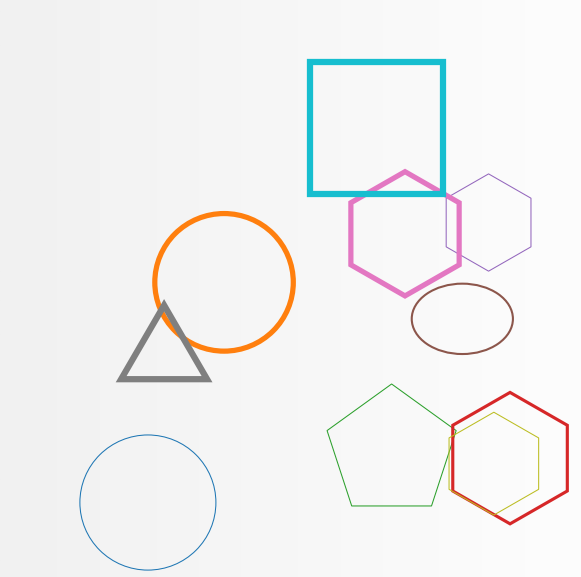[{"shape": "circle", "thickness": 0.5, "radius": 0.58, "center": [0.254, 0.129]}, {"shape": "circle", "thickness": 2.5, "radius": 0.6, "center": [0.385, 0.51]}, {"shape": "pentagon", "thickness": 0.5, "radius": 0.58, "center": [0.674, 0.217]}, {"shape": "hexagon", "thickness": 1.5, "radius": 0.57, "center": [0.877, 0.206]}, {"shape": "hexagon", "thickness": 0.5, "radius": 0.42, "center": [0.841, 0.614]}, {"shape": "oval", "thickness": 1, "radius": 0.44, "center": [0.795, 0.447]}, {"shape": "hexagon", "thickness": 2.5, "radius": 0.54, "center": [0.697, 0.594]}, {"shape": "triangle", "thickness": 3, "radius": 0.43, "center": [0.282, 0.385]}, {"shape": "hexagon", "thickness": 0.5, "radius": 0.45, "center": [0.85, 0.196]}, {"shape": "square", "thickness": 3, "radius": 0.57, "center": [0.648, 0.777]}]